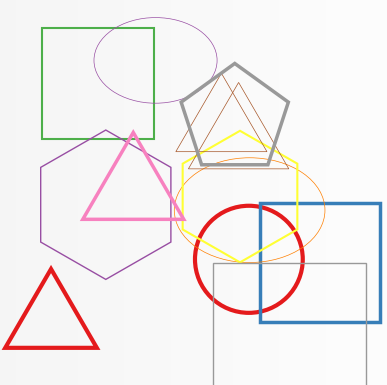[{"shape": "triangle", "thickness": 3, "radius": 0.68, "center": [0.132, 0.165]}, {"shape": "circle", "thickness": 3, "radius": 0.7, "center": [0.642, 0.326]}, {"shape": "square", "thickness": 2.5, "radius": 0.78, "center": [0.826, 0.319]}, {"shape": "square", "thickness": 1.5, "radius": 0.72, "center": [0.254, 0.784]}, {"shape": "oval", "thickness": 0.5, "radius": 0.79, "center": [0.401, 0.843]}, {"shape": "hexagon", "thickness": 1, "radius": 0.97, "center": [0.273, 0.468]}, {"shape": "oval", "thickness": 0.5, "radius": 0.97, "center": [0.644, 0.454]}, {"shape": "hexagon", "thickness": 1.5, "radius": 0.85, "center": [0.619, 0.489]}, {"shape": "triangle", "thickness": 0.5, "radius": 0.68, "center": [0.571, 0.674]}, {"shape": "triangle", "thickness": 0.5, "radius": 0.75, "center": [0.616, 0.636]}, {"shape": "triangle", "thickness": 2.5, "radius": 0.75, "center": [0.344, 0.505]}, {"shape": "square", "thickness": 1, "radius": 0.99, "center": [0.746, 0.121]}, {"shape": "pentagon", "thickness": 2.5, "radius": 0.73, "center": [0.606, 0.69]}]